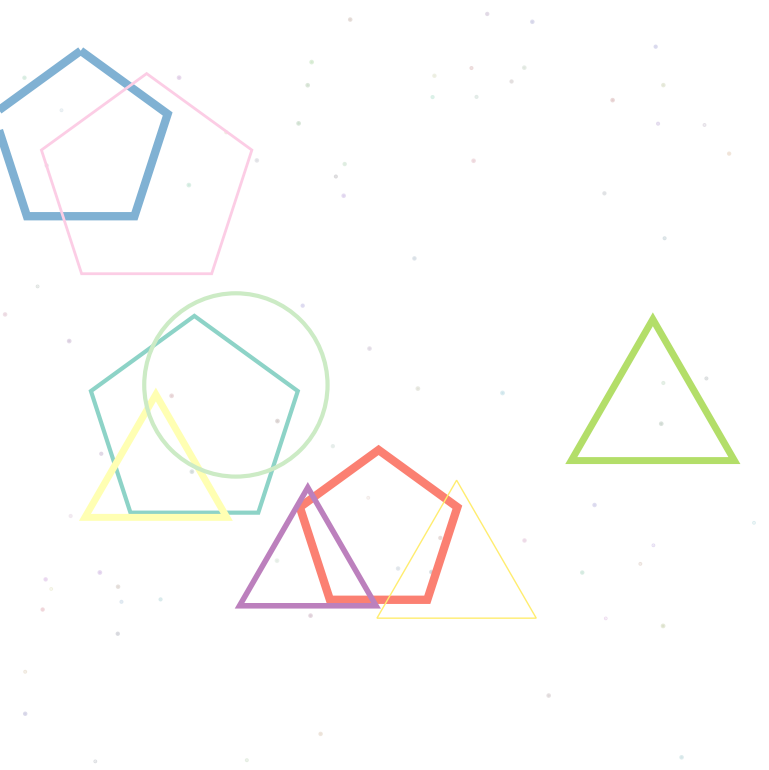[{"shape": "pentagon", "thickness": 1.5, "radius": 0.71, "center": [0.252, 0.448]}, {"shape": "triangle", "thickness": 2.5, "radius": 0.53, "center": [0.202, 0.381]}, {"shape": "pentagon", "thickness": 3, "radius": 0.54, "center": [0.492, 0.308]}, {"shape": "pentagon", "thickness": 3, "radius": 0.59, "center": [0.105, 0.815]}, {"shape": "triangle", "thickness": 2.5, "radius": 0.61, "center": [0.848, 0.463]}, {"shape": "pentagon", "thickness": 1, "radius": 0.72, "center": [0.19, 0.761]}, {"shape": "triangle", "thickness": 2, "radius": 0.51, "center": [0.4, 0.264]}, {"shape": "circle", "thickness": 1.5, "radius": 0.6, "center": [0.306, 0.5]}, {"shape": "triangle", "thickness": 0.5, "radius": 0.6, "center": [0.593, 0.257]}]